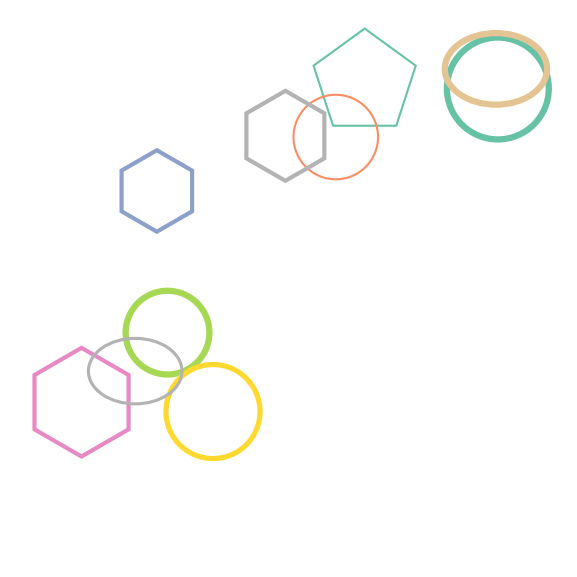[{"shape": "pentagon", "thickness": 1, "radius": 0.47, "center": [0.631, 0.857]}, {"shape": "circle", "thickness": 3, "radius": 0.44, "center": [0.862, 0.846]}, {"shape": "circle", "thickness": 1, "radius": 0.37, "center": [0.581, 0.762]}, {"shape": "hexagon", "thickness": 2, "radius": 0.35, "center": [0.272, 0.668]}, {"shape": "hexagon", "thickness": 2, "radius": 0.47, "center": [0.141, 0.303]}, {"shape": "circle", "thickness": 3, "radius": 0.36, "center": [0.29, 0.423]}, {"shape": "circle", "thickness": 2.5, "radius": 0.41, "center": [0.369, 0.286]}, {"shape": "oval", "thickness": 3, "radius": 0.44, "center": [0.859, 0.88]}, {"shape": "oval", "thickness": 1.5, "radius": 0.41, "center": [0.234, 0.356]}, {"shape": "hexagon", "thickness": 2, "radius": 0.39, "center": [0.494, 0.764]}]